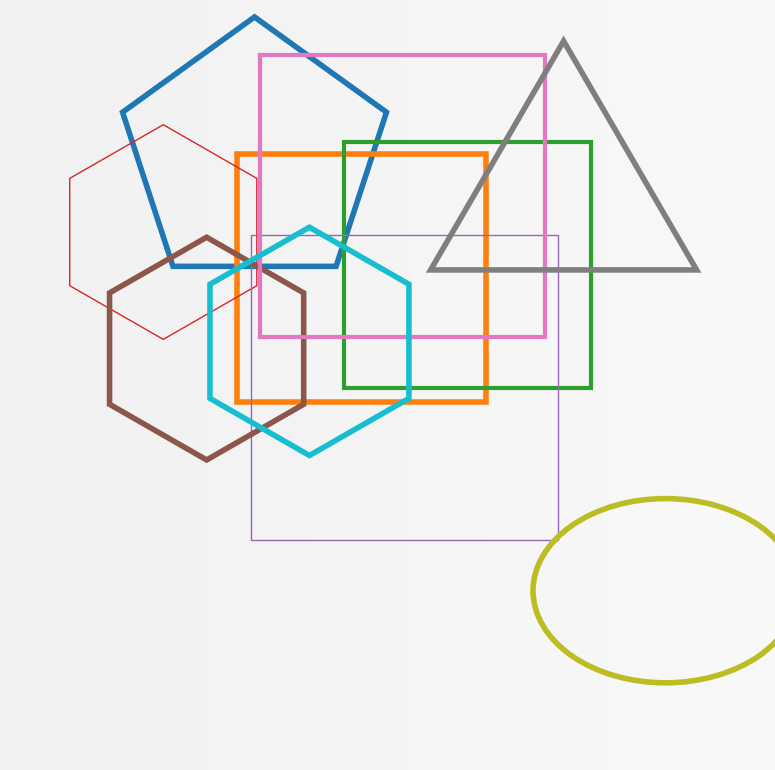[{"shape": "pentagon", "thickness": 2, "radius": 0.9, "center": [0.328, 0.799]}, {"shape": "square", "thickness": 2, "radius": 0.8, "center": [0.467, 0.639]}, {"shape": "square", "thickness": 1.5, "radius": 0.8, "center": [0.603, 0.656]}, {"shape": "hexagon", "thickness": 0.5, "radius": 0.7, "center": [0.211, 0.699]}, {"shape": "square", "thickness": 0.5, "radius": 0.99, "center": [0.522, 0.497]}, {"shape": "hexagon", "thickness": 2, "radius": 0.72, "center": [0.267, 0.547]}, {"shape": "square", "thickness": 1.5, "radius": 0.92, "center": [0.519, 0.746]}, {"shape": "triangle", "thickness": 2, "radius": 0.99, "center": [0.727, 0.749]}, {"shape": "oval", "thickness": 2, "radius": 0.85, "center": [0.859, 0.233]}, {"shape": "hexagon", "thickness": 2, "radius": 0.74, "center": [0.399, 0.557]}]